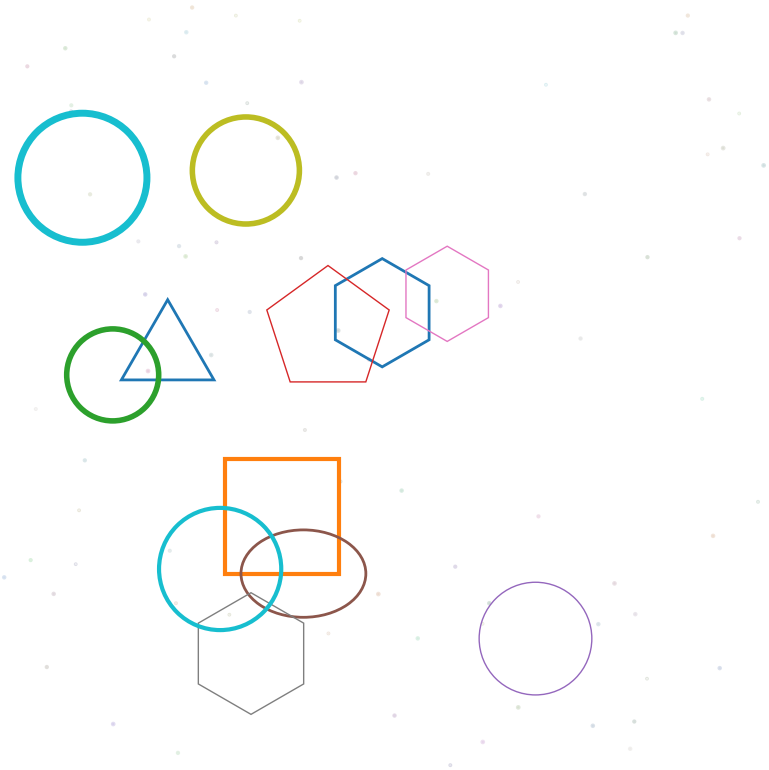[{"shape": "triangle", "thickness": 1, "radius": 0.35, "center": [0.218, 0.541]}, {"shape": "hexagon", "thickness": 1, "radius": 0.35, "center": [0.496, 0.594]}, {"shape": "square", "thickness": 1.5, "radius": 0.37, "center": [0.366, 0.329]}, {"shape": "circle", "thickness": 2, "radius": 0.3, "center": [0.146, 0.513]}, {"shape": "pentagon", "thickness": 0.5, "radius": 0.42, "center": [0.426, 0.572]}, {"shape": "circle", "thickness": 0.5, "radius": 0.37, "center": [0.695, 0.171]}, {"shape": "oval", "thickness": 1, "radius": 0.41, "center": [0.394, 0.255]}, {"shape": "hexagon", "thickness": 0.5, "radius": 0.31, "center": [0.581, 0.618]}, {"shape": "hexagon", "thickness": 0.5, "radius": 0.39, "center": [0.326, 0.151]}, {"shape": "circle", "thickness": 2, "radius": 0.35, "center": [0.319, 0.779]}, {"shape": "circle", "thickness": 1.5, "radius": 0.4, "center": [0.286, 0.261]}, {"shape": "circle", "thickness": 2.5, "radius": 0.42, "center": [0.107, 0.769]}]